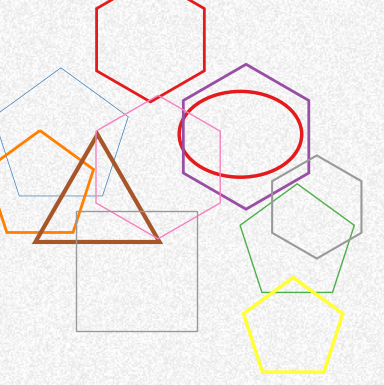[{"shape": "hexagon", "thickness": 2, "radius": 0.81, "center": [0.391, 0.897]}, {"shape": "oval", "thickness": 2.5, "radius": 0.8, "center": [0.625, 0.651]}, {"shape": "pentagon", "thickness": 0.5, "radius": 0.92, "center": [0.158, 0.64]}, {"shape": "pentagon", "thickness": 1, "radius": 0.78, "center": [0.772, 0.367]}, {"shape": "hexagon", "thickness": 2, "radius": 0.94, "center": [0.639, 0.645]}, {"shape": "pentagon", "thickness": 2, "radius": 0.73, "center": [0.104, 0.515]}, {"shape": "pentagon", "thickness": 2.5, "radius": 0.68, "center": [0.761, 0.143]}, {"shape": "triangle", "thickness": 3, "radius": 0.93, "center": [0.253, 0.465]}, {"shape": "hexagon", "thickness": 1, "radius": 0.93, "center": [0.411, 0.566]}, {"shape": "square", "thickness": 1, "radius": 0.78, "center": [0.354, 0.296]}, {"shape": "hexagon", "thickness": 1.5, "radius": 0.67, "center": [0.823, 0.462]}]